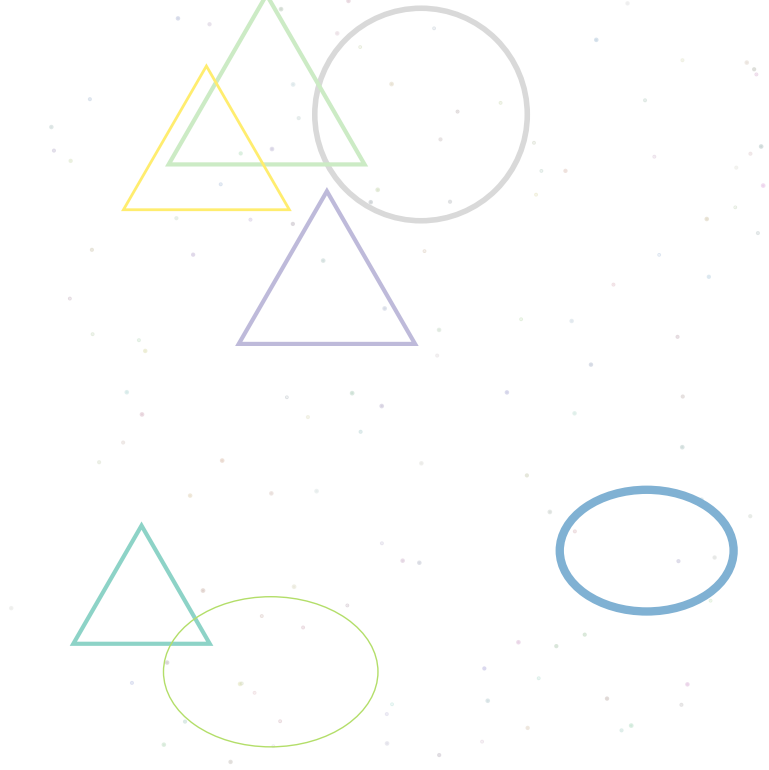[{"shape": "triangle", "thickness": 1.5, "radius": 0.51, "center": [0.184, 0.215]}, {"shape": "triangle", "thickness": 1.5, "radius": 0.66, "center": [0.425, 0.619]}, {"shape": "oval", "thickness": 3, "radius": 0.56, "center": [0.84, 0.285]}, {"shape": "oval", "thickness": 0.5, "radius": 0.7, "center": [0.352, 0.128]}, {"shape": "circle", "thickness": 2, "radius": 0.69, "center": [0.547, 0.851]}, {"shape": "triangle", "thickness": 1.5, "radius": 0.73, "center": [0.346, 0.86]}, {"shape": "triangle", "thickness": 1, "radius": 0.62, "center": [0.268, 0.79]}]